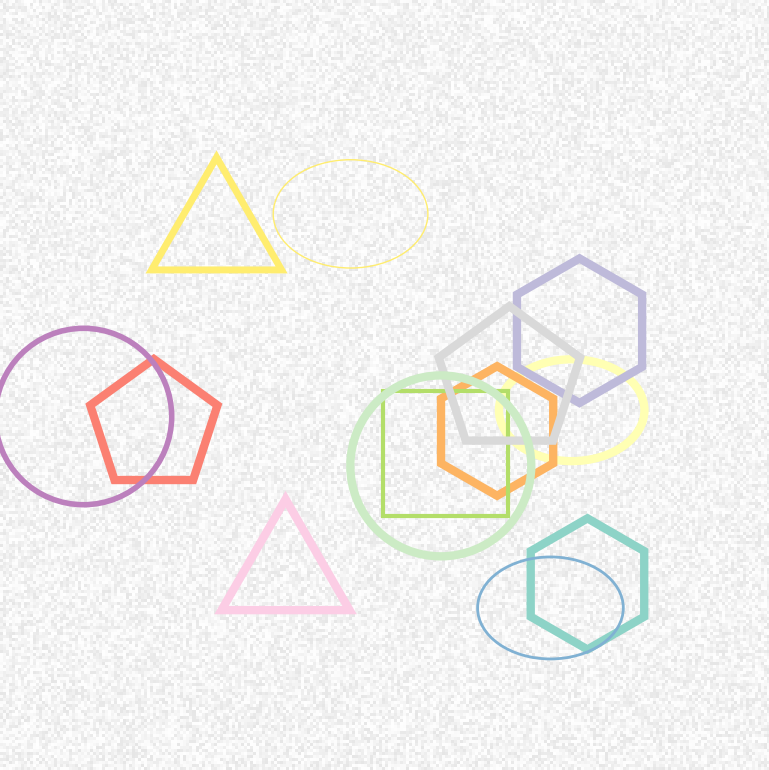[{"shape": "hexagon", "thickness": 3, "radius": 0.43, "center": [0.763, 0.242]}, {"shape": "oval", "thickness": 3, "radius": 0.47, "center": [0.742, 0.467]}, {"shape": "hexagon", "thickness": 3, "radius": 0.47, "center": [0.753, 0.571]}, {"shape": "pentagon", "thickness": 3, "radius": 0.43, "center": [0.2, 0.447]}, {"shape": "oval", "thickness": 1, "radius": 0.47, "center": [0.715, 0.21]}, {"shape": "hexagon", "thickness": 3, "radius": 0.42, "center": [0.646, 0.44]}, {"shape": "square", "thickness": 1.5, "radius": 0.41, "center": [0.579, 0.411]}, {"shape": "triangle", "thickness": 3, "radius": 0.48, "center": [0.371, 0.256]}, {"shape": "pentagon", "thickness": 3, "radius": 0.48, "center": [0.662, 0.506]}, {"shape": "circle", "thickness": 2, "radius": 0.57, "center": [0.108, 0.459]}, {"shape": "circle", "thickness": 3, "radius": 0.59, "center": [0.572, 0.395]}, {"shape": "triangle", "thickness": 2.5, "radius": 0.49, "center": [0.281, 0.698]}, {"shape": "oval", "thickness": 0.5, "radius": 0.5, "center": [0.455, 0.722]}]